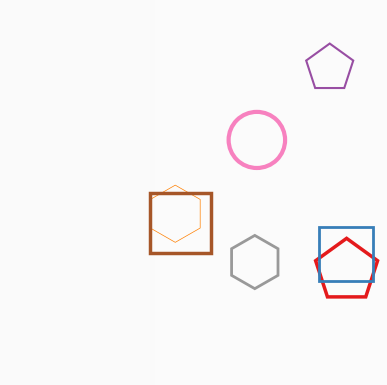[{"shape": "pentagon", "thickness": 2.5, "radius": 0.42, "center": [0.894, 0.297]}, {"shape": "square", "thickness": 2, "radius": 0.35, "center": [0.893, 0.34]}, {"shape": "pentagon", "thickness": 1.5, "radius": 0.32, "center": [0.851, 0.823]}, {"shape": "hexagon", "thickness": 0.5, "radius": 0.37, "center": [0.452, 0.445]}, {"shape": "square", "thickness": 2.5, "radius": 0.39, "center": [0.467, 0.42]}, {"shape": "circle", "thickness": 3, "radius": 0.36, "center": [0.663, 0.637]}, {"shape": "hexagon", "thickness": 2, "radius": 0.35, "center": [0.658, 0.319]}]